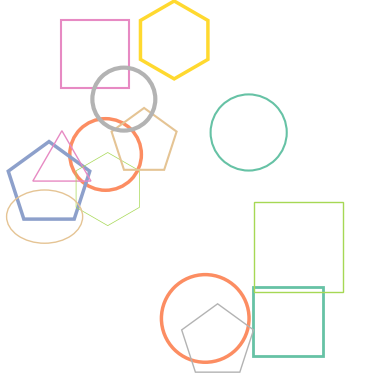[{"shape": "square", "thickness": 2, "radius": 0.45, "center": [0.748, 0.165]}, {"shape": "circle", "thickness": 1.5, "radius": 0.49, "center": [0.646, 0.656]}, {"shape": "circle", "thickness": 2.5, "radius": 0.46, "center": [0.274, 0.599]}, {"shape": "circle", "thickness": 2.5, "radius": 0.57, "center": [0.533, 0.173]}, {"shape": "pentagon", "thickness": 2.5, "radius": 0.56, "center": [0.127, 0.521]}, {"shape": "square", "thickness": 1.5, "radius": 0.44, "center": [0.246, 0.859]}, {"shape": "triangle", "thickness": 1, "radius": 0.44, "center": [0.161, 0.573]}, {"shape": "hexagon", "thickness": 0.5, "radius": 0.47, "center": [0.28, 0.509]}, {"shape": "square", "thickness": 1, "radius": 0.58, "center": [0.775, 0.359]}, {"shape": "hexagon", "thickness": 2.5, "radius": 0.51, "center": [0.452, 0.896]}, {"shape": "pentagon", "thickness": 1.5, "radius": 0.44, "center": [0.374, 0.631]}, {"shape": "oval", "thickness": 1, "radius": 0.49, "center": [0.116, 0.437]}, {"shape": "pentagon", "thickness": 1, "radius": 0.49, "center": [0.565, 0.113]}, {"shape": "circle", "thickness": 3, "radius": 0.41, "center": [0.322, 0.743]}]